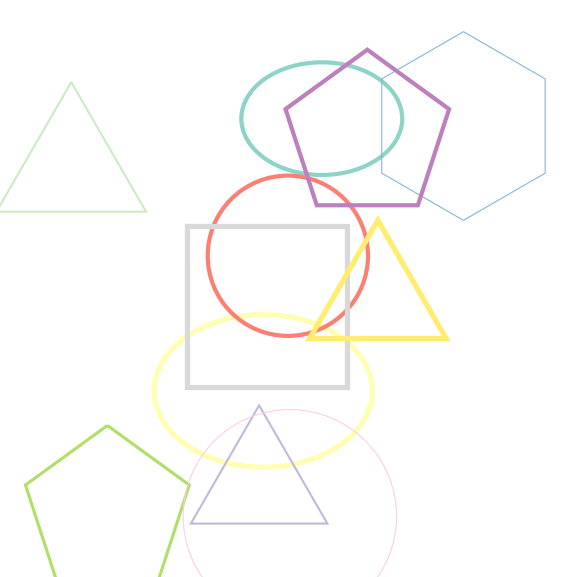[{"shape": "oval", "thickness": 2, "radius": 0.7, "center": [0.557, 0.794]}, {"shape": "oval", "thickness": 2.5, "radius": 0.94, "center": [0.456, 0.322]}, {"shape": "triangle", "thickness": 1, "radius": 0.68, "center": [0.449, 0.161]}, {"shape": "circle", "thickness": 2, "radius": 0.69, "center": [0.498, 0.556]}, {"shape": "hexagon", "thickness": 0.5, "radius": 0.82, "center": [0.803, 0.781]}, {"shape": "pentagon", "thickness": 1.5, "radius": 0.75, "center": [0.186, 0.113]}, {"shape": "circle", "thickness": 0.5, "radius": 0.92, "center": [0.502, 0.105]}, {"shape": "square", "thickness": 2.5, "radius": 0.7, "center": [0.462, 0.469]}, {"shape": "pentagon", "thickness": 2, "radius": 0.74, "center": [0.636, 0.764]}, {"shape": "triangle", "thickness": 1, "radius": 0.75, "center": [0.123, 0.707]}, {"shape": "triangle", "thickness": 2.5, "radius": 0.68, "center": [0.654, 0.481]}]